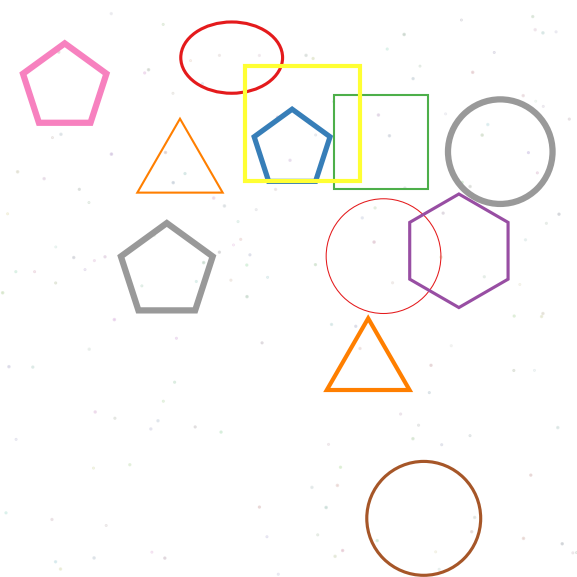[{"shape": "circle", "thickness": 0.5, "radius": 0.5, "center": [0.664, 0.556]}, {"shape": "oval", "thickness": 1.5, "radius": 0.44, "center": [0.401, 0.899]}, {"shape": "pentagon", "thickness": 2.5, "radius": 0.35, "center": [0.506, 0.741]}, {"shape": "square", "thickness": 1, "radius": 0.41, "center": [0.659, 0.753]}, {"shape": "hexagon", "thickness": 1.5, "radius": 0.49, "center": [0.795, 0.565]}, {"shape": "triangle", "thickness": 2, "radius": 0.41, "center": [0.638, 0.365]}, {"shape": "triangle", "thickness": 1, "radius": 0.43, "center": [0.312, 0.708]}, {"shape": "square", "thickness": 2, "radius": 0.5, "center": [0.524, 0.785]}, {"shape": "circle", "thickness": 1.5, "radius": 0.49, "center": [0.734, 0.102]}, {"shape": "pentagon", "thickness": 3, "radius": 0.38, "center": [0.112, 0.848]}, {"shape": "pentagon", "thickness": 3, "radius": 0.42, "center": [0.289, 0.529]}, {"shape": "circle", "thickness": 3, "radius": 0.45, "center": [0.866, 0.737]}]